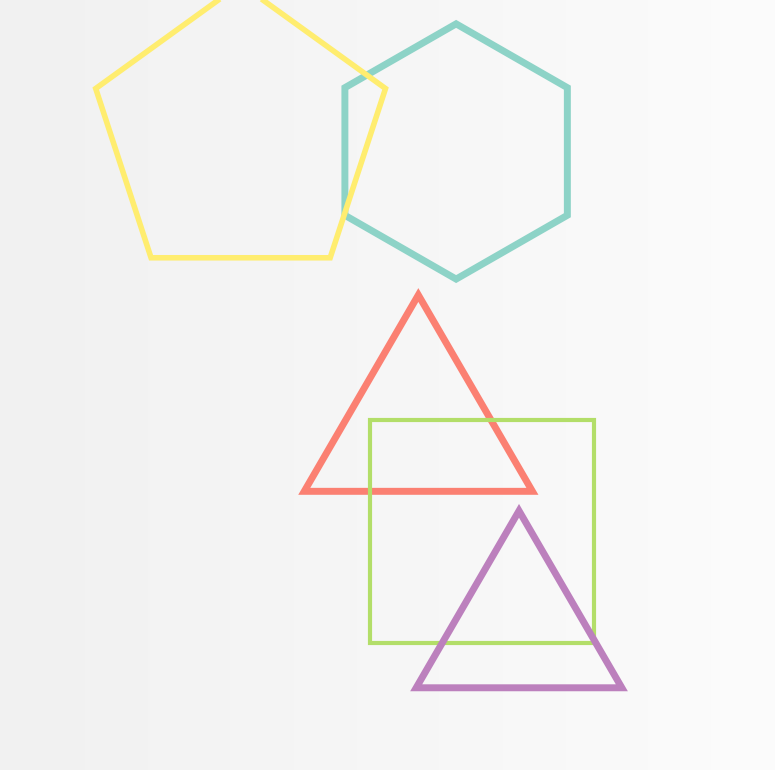[{"shape": "hexagon", "thickness": 2.5, "radius": 0.83, "center": [0.589, 0.803]}, {"shape": "triangle", "thickness": 2.5, "radius": 0.85, "center": [0.54, 0.447]}, {"shape": "square", "thickness": 1.5, "radius": 0.72, "center": [0.622, 0.31]}, {"shape": "triangle", "thickness": 2.5, "radius": 0.77, "center": [0.67, 0.183]}, {"shape": "pentagon", "thickness": 2, "radius": 0.98, "center": [0.31, 0.824]}]